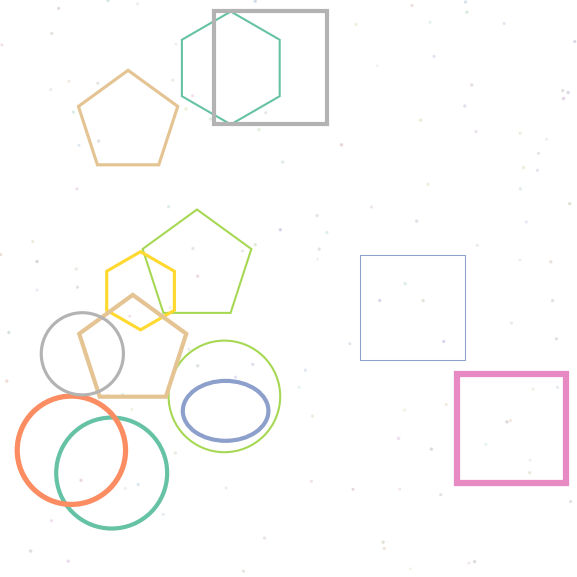[{"shape": "circle", "thickness": 2, "radius": 0.48, "center": [0.193, 0.18]}, {"shape": "hexagon", "thickness": 1, "radius": 0.49, "center": [0.4, 0.881]}, {"shape": "circle", "thickness": 2.5, "radius": 0.47, "center": [0.124, 0.219]}, {"shape": "square", "thickness": 0.5, "radius": 0.46, "center": [0.714, 0.467]}, {"shape": "oval", "thickness": 2, "radius": 0.37, "center": [0.391, 0.288]}, {"shape": "square", "thickness": 3, "radius": 0.47, "center": [0.886, 0.257]}, {"shape": "pentagon", "thickness": 1, "radius": 0.49, "center": [0.341, 0.537]}, {"shape": "circle", "thickness": 1, "radius": 0.48, "center": [0.389, 0.313]}, {"shape": "hexagon", "thickness": 1.5, "radius": 0.34, "center": [0.243, 0.496]}, {"shape": "pentagon", "thickness": 2, "radius": 0.49, "center": [0.23, 0.391]}, {"shape": "pentagon", "thickness": 1.5, "radius": 0.45, "center": [0.222, 0.787]}, {"shape": "circle", "thickness": 1.5, "radius": 0.36, "center": [0.143, 0.387]}, {"shape": "square", "thickness": 2, "radius": 0.49, "center": [0.468, 0.883]}]